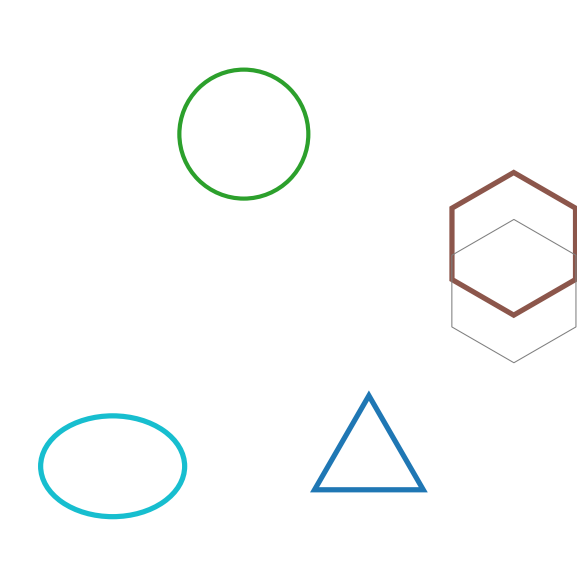[{"shape": "triangle", "thickness": 2.5, "radius": 0.54, "center": [0.639, 0.205]}, {"shape": "circle", "thickness": 2, "radius": 0.56, "center": [0.422, 0.767]}, {"shape": "hexagon", "thickness": 2.5, "radius": 0.62, "center": [0.89, 0.577]}, {"shape": "hexagon", "thickness": 0.5, "radius": 0.62, "center": [0.89, 0.495]}, {"shape": "oval", "thickness": 2.5, "radius": 0.62, "center": [0.195, 0.192]}]